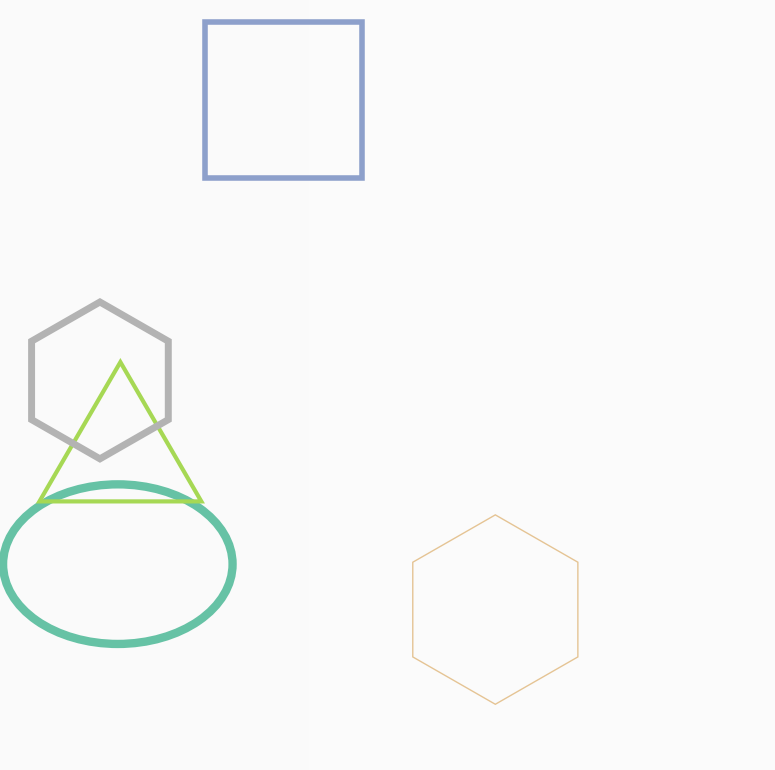[{"shape": "oval", "thickness": 3, "radius": 0.74, "center": [0.152, 0.267]}, {"shape": "square", "thickness": 2, "radius": 0.51, "center": [0.365, 0.87]}, {"shape": "triangle", "thickness": 1.5, "radius": 0.6, "center": [0.155, 0.409]}, {"shape": "hexagon", "thickness": 0.5, "radius": 0.61, "center": [0.639, 0.208]}, {"shape": "hexagon", "thickness": 2.5, "radius": 0.51, "center": [0.129, 0.506]}]